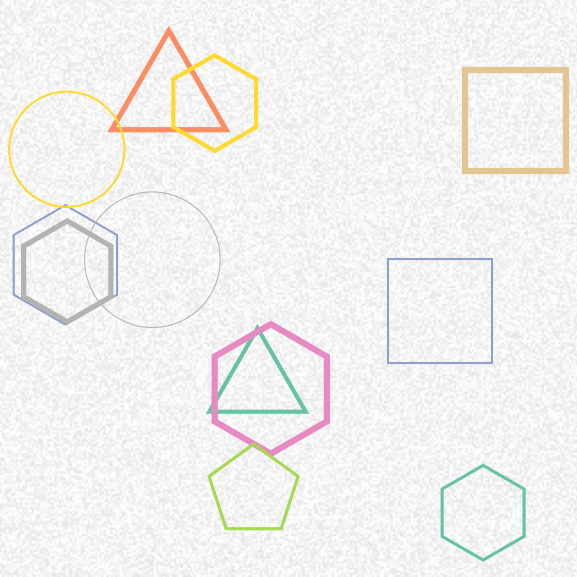[{"shape": "triangle", "thickness": 2, "radius": 0.48, "center": [0.446, 0.334]}, {"shape": "hexagon", "thickness": 1.5, "radius": 0.41, "center": [0.837, 0.111]}, {"shape": "triangle", "thickness": 2.5, "radius": 0.57, "center": [0.292, 0.832]}, {"shape": "square", "thickness": 1, "radius": 0.45, "center": [0.762, 0.461]}, {"shape": "hexagon", "thickness": 1, "radius": 0.52, "center": [0.113, 0.541]}, {"shape": "hexagon", "thickness": 3, "radius": 0.56, "center": [0.469, 0.326]}, {"shape": "pentagon", "thickness": 1.5, "radius": 0.41, "center": [0.439, 0.149]}, {"shape": "hexagon", "thickness": 2, "radius": 0.41, "center": [0.372, 0.821]}, {"shape": "circle", "thickness": 1, "radius": 0.5, "center": [0.116, 0.741]}, {"shape": "square", "thickness": 3, "radius": 0.43, "center": [0.893, 0.79]}, {"shape": "hexagon", "thickness": 2.5, "radius": 0.44, "center": [0.116, 0.529]}, {"shape": "circle", "thickness": 0.5, "radius": 0.59, "center": [0.264, 0.549]}]